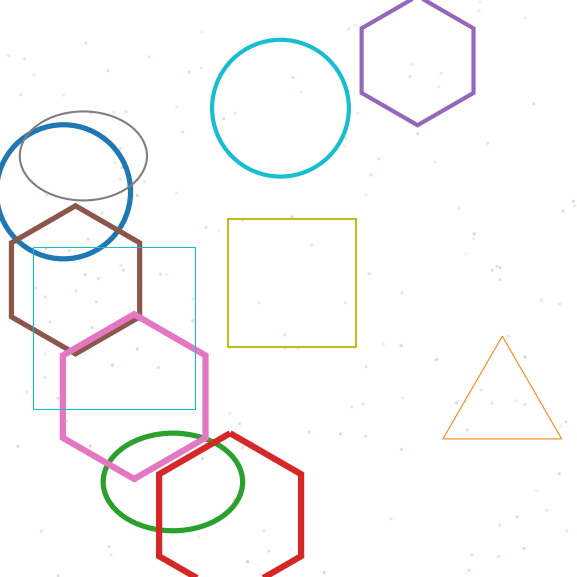[{"shape": "circle", "thickness": 2.5, "radius": 0.58, "center": [0.11, 0.667]}, {"shape": "triangle", "thickness": 0.5, "radius": 0.59, "center": [0.87, 0.298]}, {"shape": "oval", "thickness": 2.5, "radius": 0.6, "center": [0.299, 0.165]}, {"shape": "hexagon", "thickness": 3, "radius": 0.71, "center": [0.398, 0.107]}, {"shape": "hexagon", "thickness": 2, "radius": 0.56, "center": [0.723, 0.894]}, {"shape": "hexagon", "thickness": 2.5, "radius": 0.64, "center": [0.131, 0.515]}, {"shape": "hexagon", "thickness": 3, "radius": 0.71, "center": [0.232, 0.312]}, {"shape": "oval", "thickness": 1, "radius": 0.55, "center": [0.144, 0.729]}, {"shape": "square", "thickness": 1, "radius": 0.55, "center": [0.506, 0.509]}, {"shape": "square", "thickness": 0.5, "radius": 0.7, "center": [0.197, 0.432]}, {"shape": "circle", "thickness": 2, "radius": 0.59, "center": [0.486, 0.812]}]